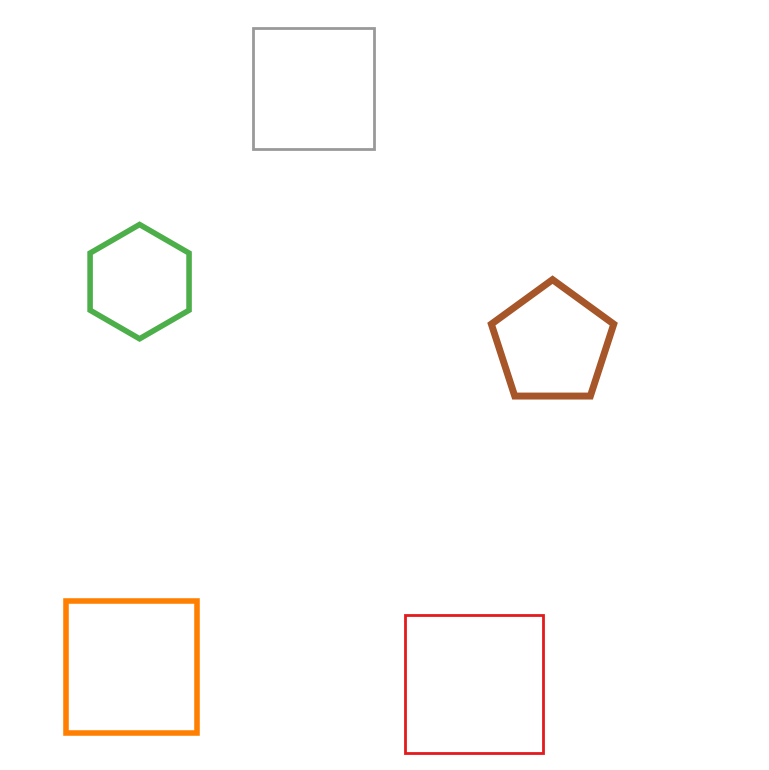[{"shape": "square", "thickness": 1, "radius": 0.45, "center": [0.616, 0.111]}, {"shape": "hexagon", "thickness": 2, "radius": 0.37, "center": [0.181, 0.634]}, {"shape": "square", "thickness": 2, "radius": 0.43, "center": [0.171, 0.133]}, {"shape": "pentagon", "thickness": 2.5, "radius": 0.42, "center": [0.718, 0.553]}, {"shape": "square", "thickness": 1, "radius": 0.39, "center": [0.407, 0.885]}]